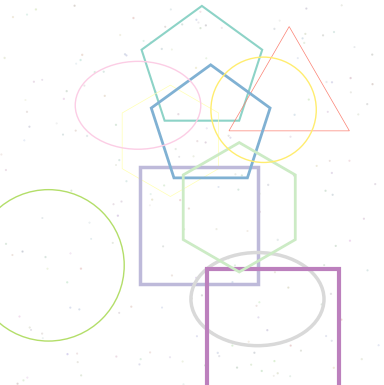[{"shape": "pentagon", "thickness": 1.5, "radius": 0.82, "center": [0.524, 0.82]}, {"shape": "hexagon", "thickness": 0.5, "radius": 0.72, "center": [0.443, 0.634]}, {"shape": "square", "thickness": 2.5, "radius": 0.76, "center": [0.517, 0.415]}, {"shape": "triangle", "thickness": 0.5, "radius": 0.9, "center": [0.751, 0.75]}, {"shape": "pentagon", "thickness": 2, "radius": 0.81, "center": [0.547, 0.669]}, {"shape": "circle", "thickness": 1, "radius": 0.98, "center": [0.126, 0.311]}, {"shape": "oval", "thickness": 1, "radius": 0.82, "center": [0.358, 0.727]}, {"shape": "oval", "thickness": 2.5, "radius": 0.86, "center": [0.669, 0.223]}, {"shape": "square", "thickness": 3, "radius": 0.86, "center": [0.709, 0.129]}, {"shape": "hexagon", "thickness": 2, "radius": 0.84, "center": [0.621, 0.462]}, {"shape": "circle", "thickness": 1, "radius": 0.68, "center": [0.685, 0.715]}]